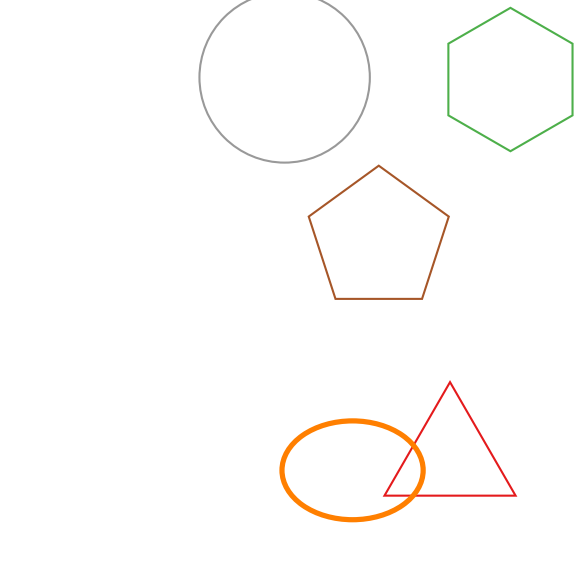[{"shape": "triangle", "thickness": 1, "radius": 0.66, "center": [0.779, 0.206]}, {"shape": "hexagon", "thickness": 1, "radius": 0.62, "center": [0.884, 0.861]}, {"shape": "oval", "thickness": 2.5, "radius": 0.61, "center": [0.611, 0.185]}, {"shape": "pentagon", "thickness": 1, "radius": 0.64, "center": [0.656, 0.585]}, {"shape": "circle", "thickness": 1, "radius": 0.74, "center": [0.493, 0.865]}]